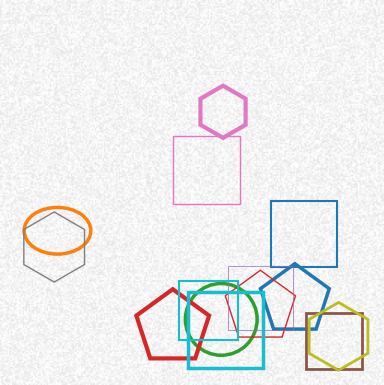[{"shape": "pentagon", "thickness": 2.5, "radius": 0.47, "center": [0.766, 0.221]}, {"shape": "square", "thickness": 1.5, "radius": 0.43, "center": [0.789, 0.392]}, {"shape": "oval", "thickness": 2.5, "radius": 0.43, "center": [0.149, 0.401]}, {"shape": "circle", "thickness": 2.5, "radius": 0.47, "center": [0.575, 0.17]}, {"shape": "pentagon", "thickness": 3, "radius": 0.5, "center": [0.449, 0.149]}, {"shape": "pentagon", "thickness": 1, "radius": 0.48, "center": [0.676, 0.202]}, {"shape": "square", "thickness": 0.5, "radius": 0.42, "center": [0.677, 0.226]}, {"shape": "square", "thickness": 2, "radius": 0.36, "center": [0.868, 0.114]}, {"shape": "hexagon", "thickness": 3, "radius": 0.34, "center": [0.579, 0.71]}, {"shape": "square", "thickness": 1, "radius": 0.44, "center": [0.536, 0.558]}, {"shape": "hexagon", "thickness": 1, "radius": 0.46, "center": [0.141, 0.358]}, {"shape": "hexagon", "thickness": 2, "radius": 0.44, "center": [0.879, 0.126]}, {"shape": "square", "thickness": 1.5, "radius": 0.38, "center": [0.541, 0.193]}, {"shape": "square", "thickness": 2.5, "radius": 0.49, "center": [0.585, 0.142]}]